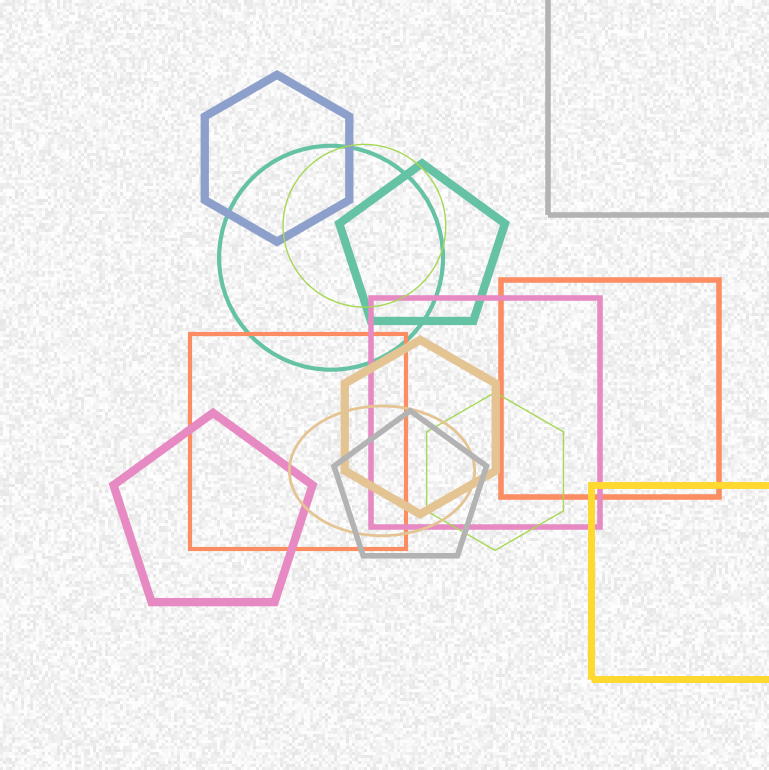[{"shape": "pentagon", "thickness": 3, "radius": 0.57, "center": [0.548, 0.675]}, {"shape": "circle", "thickness": 1.5, "radius": 0.73, "center": [0.43, 0.665]}, {"shape": "square", "thickness": 2, "radius": 0.71, "center": [0.793, 0.495]}, {"shape": "square", "thickness": 1.5, "radius": 0.7, "center": [0.387, 0.427]}, {"shape": "hexagon", "thickness": 3, "radius": 0.54, "center": [0.36, 0.794]}, {"shape": "square", "thickness": 2, "radius": 0.74, "center": [0.631, 0.465]}, {"shape": "pentagon", "thickness": 3, "radius": 0.68, "center": [0.277, 0.328]}, {"shape": "circle", "thickness": 0.5, "radius": 0.53, "center": [0.473, 0.707]}, {"shape": "hexagon", "thickness": 0.5, "radius": 0.51, "center": [0.643, 0.388]}, {"shape": "square", "thickness": 2.5, "radius": 0.63, "center": [0.893, 0.244]}, {"shape": "hexagon", "thickness": 3, "radius": 0.57, "center": [0.546, 0.445]}, {"shape": "oval", "thickness": 1, "radius": 0.6, "center": [0.496, 0.389]}, {"shape": "square", "thickness": 2, "radius": 0.74, "center": [0.859, 0.868]}, {"shape": "pentagon", "thickness": 2, "radius": 0.52, "center": [0.533, 0.362]}]